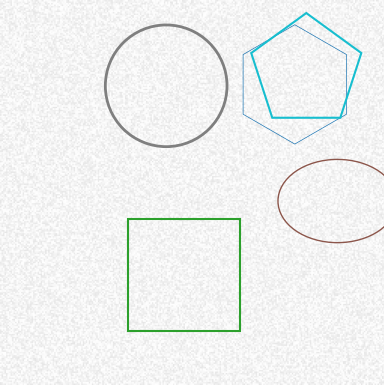[{"shape": "hexagon", "thickness": 0.5, "radius": 0.77, "center": [0.766, 0.781]}, {"shape": "square", "thickness": 1.5, "radius": 0.73, "center": [0.477, 0.286]}, {"shape": "oval", "thickness": 1, "radius": 0.77, "center": [0.876, 0.478]}, {"shape": "circle", "thickness": 2, "radius": 0.79, "center": [0.432, 0.777]}, {"shape": "pentagon", "thickness": 1.5, "radius": 0.75, "center": [0.796, 0.816]}]